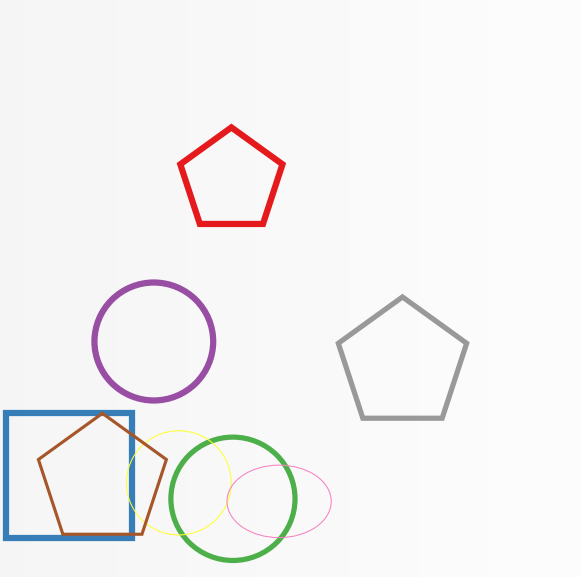[{"shape": "pentagon", "thickness": 3, "radius": 0.46, "center": [0.398, 0.686]}, {"shape": "square", "thickness": 3, "radius": 0.54, "center": [0.118, 0.176]}, {"shape": "circle", "thickness": 2.5, "radius": 0.53, "center": [0.401, 0.135]}, {"shape": "circle", "thickness": 3, "radius": 0.51, "center": [0.265, 0.408]}, {"shape": "circle", "thickness": 0.5, "radius": 0.45, "center": [0.308, 0.163]}, {"shape": "pentagon", "thickness": 1.5, "radius": 0.58, "center": [0.176, 0.168]}, {"shape": "oval", "thickness": 0.5, "radius": 0.45, "center": [0.48, 0.131]}, {"shape": "pentagon", "thickness": 2.5, "radius": 0.58, "center": [0.692, 0.369]}]